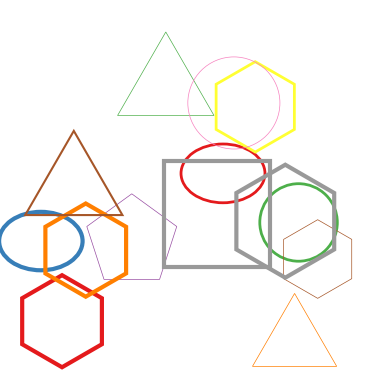[{"shape": "oval", "thickness": 2, "radius": 0.55, "center": [0.579, 0.55]}, {"shape": "hexagon", "thickness": 3, "radius": 0.6, "center": [0.161, 0.166]}, {"shape": "oval", "thickness": 3, "radius": 0.54, "center": [0.106, 0.374]}, {"shape": "triangle", "thickness": 0.5, "radius": 0.72, "center": [0.431, 0.772]}, {"shape": "circle", "thickness": 2, "radius": 0.5, "center": [0.775, 0.422]}, {"shape": "pentagon", "thickness": 0.5, "radius": 0.61, "center": [0.342, 0.374]}, {"shape": "triangle", "thickness": 0.5, "radius": 0.63, "center": [0.765, 0.112]}, {"shape": "hexagon", "thickness": 3, "radius": 0.61, "center": [0.223, 0.35]}, {"shape": "hexagon", "thickness": 2, "radius": 0.59, "center": [0.663, 0.722]}, {"shape": "triangle", "thickness": 1.5, "radius": 0.73, "center": [0.192, 0.514]}, {"shape": "hexagon", "thickness": 0.5, "radius": 0.51, "center": [0.825, 0.327]}, {"shape": "circle", "thickness": 0.5, "radius": 0.6, "center": [0.607, 0.733]}, {"shape": "square", "thickness": 3, "radius": 0.69, "center": [0.563, 0.445]}, {"shape": "hexagon", "thickness": 3, "radius": 0.73, "center": [0.741, 0.425]}]